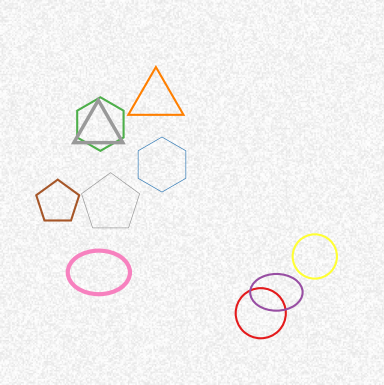[{"shape": "circle", "thickness": 1.5, "radius": 0.33, "center": [0.677, 0.186]}, {"shape": "hexagon", "thickness": 0.5, "radius": 0.36, "center": [0.421, 0.573]}, {"shape": "hexagon", "thickness": 1.5, "radius": 0.35, "center": [0.261, 0.678]}, {"shape": "oval", "thickness": 1.5, "radius": 0.34, "center": [0.718, 0.241]}, {"shape": "triangle", "thickness": 1.5, "radius": 0.41, "center": [0.405, 0.743]}, {"shape": "circle", "thickness": 1.5, "radius": 0.29, "center": [0.818, 0.334]}, {"shape": "pentagon", "thickness": 1.5, "radius": 0.29, "center": [0.15, 0.475]}, {"shape": "oval", "thickness": 3, "radius": 0.4, "center": [0.257, 0.292]}, {"shape": "triangle", "thickness": 2.5, "radius": 0.37, "center": [0.255, 0.666]}, {"shape": "pentagon", "thickness": 0.5, "radius": 0.4, "center": [0.287, 0.472]}]